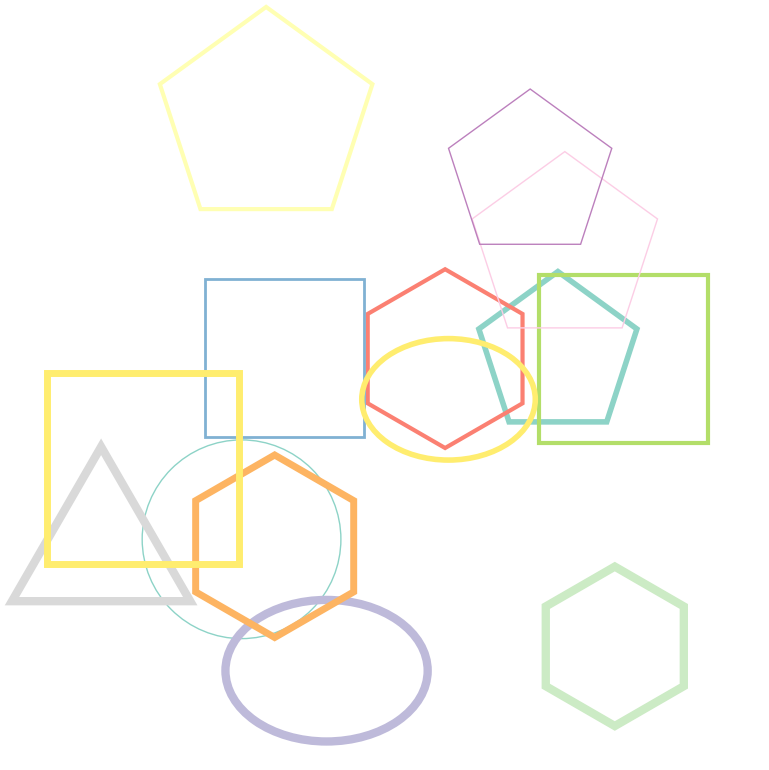[{"shape": "circle", "thickness": 0.5, "radius": 0.65, "center": [0.314, 0.3]}, {"shape": "pentagon", "thickness": 2, "radius": 0.54, "center": [0.725, 0.539]}, {"shape": "pentagon", "thickness": 1.5, "radius": 0.73, "center": [0.346, 0.846]}, {"shape": "oval", "thickness": 3, "radius": 0.66, "center": [0.424, 0.129]}, {"shape": "hexagon", "thickness": 1.5, "radius": 0.58, "center": [0.578, 0.534]}, {"shape": "square", "thickness": 1, "radius": 0.51, "center": [0.369, 0.535]}, {"shape": "hexagon", "thickness": 2.5, "radius": 0.59, "center": [0.357, 0.291]}, {"shape": "square", "thickness": 1.5, "radius": 0.55, "center": [0.81, 0.534]}, {"shape": "pentagon", "thickness": 0.5, "radius": 0.63, "center": [0.734, 0.677]}, {"shape": "triangle", "thickness": 3, "radius": 0.67, "center": [0.131, 0.286]}, {"shape": "pentagon", "thickness": 0.5, "radius": 0.56, "center": [0.689, 0.773]}, {"shape": "hexagon", "thickness": 3, "radius": 0.52, "center": [0.798, 0.161]}, {"shape": "oval", "thickness": 2, "radius": 0.56, "center": [0.582, 0.481]}, {"shape": "square", "thickness": 2.5, "radius": 0.62, "center": [0.186, 0.391]}]